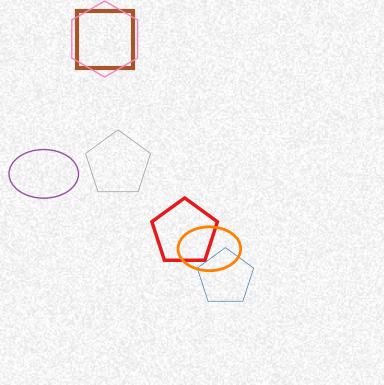[{"shape": "pentagon", "thickness": 2.5, "radius": 0.45, "center": [0.48, 0.396]}, {"shape": "pentagon", "thickness": 0.5, "radius": 0.38, "center": [0.586, 0.28]}, {"shape": "oval", "thickness": 1, "radius": 0.45, "center": [0.114, 0.548]}, {"shape": "oval", "thickness": 2, "radius": 0.41, "center": [0.544, 0.354]}, {"shape": "square", "thickness": 3, "radius": 0.37, "center": [0.273, 0.898]}, {"shape": "hexagon", "thickness": 1, "radius": 0.49, "center": [0.272, 0.899]}, {"shape": "pentagon", "thickness": 0.5, "radius": 0.44, "center": [0.307, 0.574]}]